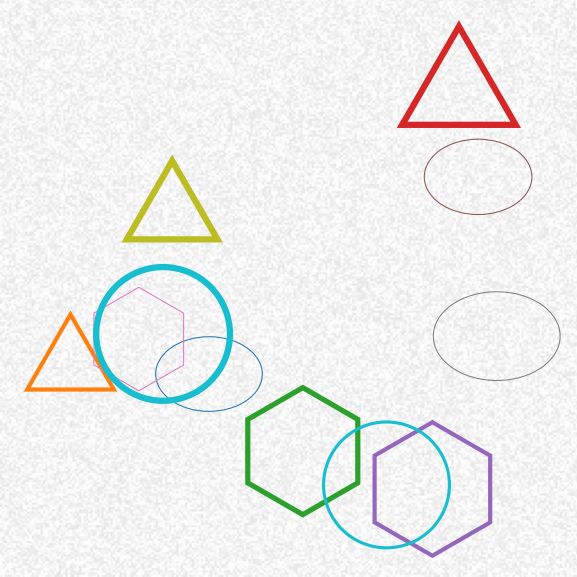[{"shape": "oval", "thickness": 0.5, "radius": 0.46, "center": [0.362, 0.351]}, {"shape": "triangle", "thickness": 2, "radius": 0.43, "center": [0.122, 0.368]}, {"shape": "hexagon", "thickness": 2.5, "radius": 0.55, "center": [0.524, 0.218]}, {"shape": "triangle", "thickness": 3, "radius": 0.57, "center": [0.795, 0.84]}, {"shape": "hexagon", "thickness": 2, "radius": 0.58, "center": [0.749, 0.152]}, {"shape": "oval", "thickness": 0.5, "radius": 0.47, "center": [0.828, 0.693]}, {"shape": "hexagon", "thickness": 0.5, "radius": 0.45, "center": [0.24, 0.412]}, {"shape": "oval", "thickness": 0.5, "radius": 0.55, "center": [0.86, 0.417]}, {"shape": "triangle", "thickness": 3, "radius": 0.45, "center": [0.298, 0.63]}, {"shape": "circle", "thickness": 3, "radius": 0.58, "center": [0.282, 0.421]}, {"shape": "circle", "thickness": 1.5, "radius": 0.54, "center": [0.669, 0.159]}]